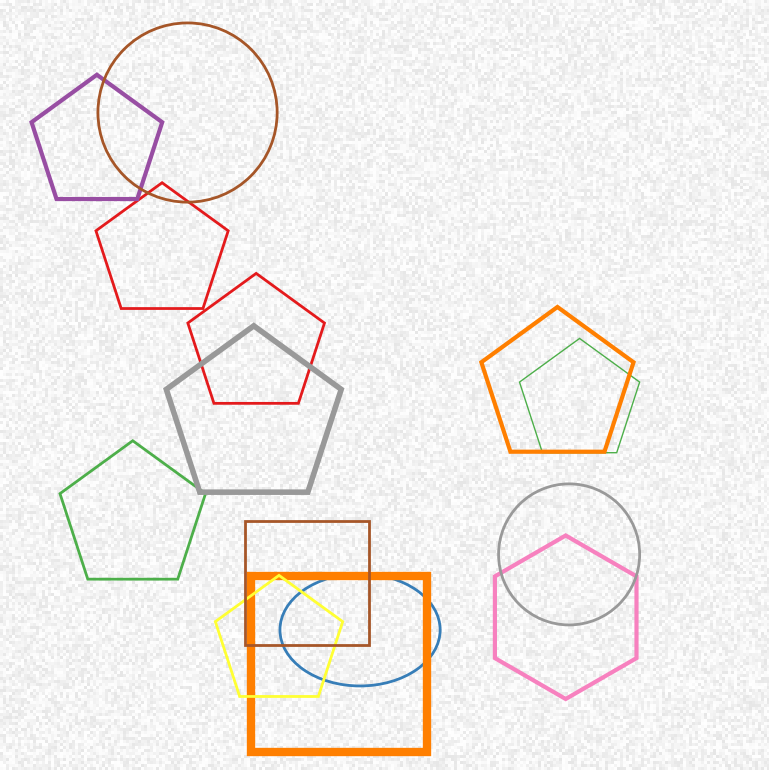[{"shape": "pentagon", "thickness": 1, "radius": 0.47, "center": [0.333, 0.552]}, {"shape": "pentagon", "thickness": 1, "radius": 0.45, "center": [0.21, 0.672]}, {"shape": "oval", "thickness": 1, "radius": 0.52, "center": [0.468, 0.182]}, {"shape": "pentagon", "thickness": 1, "radius": 0.5, "center": [0.172, 0.328]}, {"shape": "pentagon", "thickness": 0.5, "radius": 0.41, "center": [0.753, 0.478]}, {"shape": "pentagon", "thickness": 1.5, "radius": 0.45, "center": [0.126, 0.814]}, {"shape": "pentagon", "thickness": 1.5, "radius": 0.52, "center": [0.724, 0.497]}, {"shape": "square", "thickness": 3, "radius": 0.57, "center": [0.44, 0.137]}, {"shape": "pentagon", "thickness": 1, "radius": 0.43, "center": [0.362, 0.166]}, {"shape": "square", "thickness": 1, "radius": 0.4, "center": [0.399, 0.242]}, {"shape": "circle", "thickness": 1, "radius": 0.58, "center": [0.244, 0.854]}, {"shape": "hexagon", "thickness": 1.5, "radius": 0.53, "center": [0.735, 0.198]}, {"shape": "pentagon", "thickness": 2, "radius": 0.6, "center": [0.33, 0.457]}, {"shape": "circle", "thickness": 1, "radius": 0.46, "center": [0.739, 0.28]}]